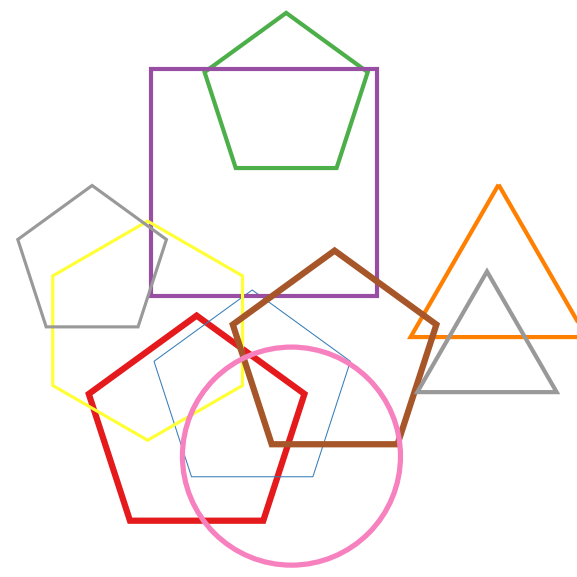[{"shape": "pentagon", "thickness": 3, "radius": 0.98, "center": [0.34, 0.256]}, {"shape": "pentagon", "thickness": 0.5, "radius": 0.89, "center": [0.437, 0.318]}, {"shape": "pentagon", "thickness": 2, "radius": 0.74, "center": [0.496, 0.828]}, {"shape": "square", "thickness": 2, "radius": 0.98, "center": [0.457, 0.683]}, {"shape": "triangle", "thickness": 2, "radius": 0.88, "center": [0.863, 0.503]}, {"shape": "hexagon", "thickness": 1.5, "radius": 0.95, "center": [0.256, 0.427]}, {"shape": "pentagon", "thickness": 3, "radius": 0.93, "center": [0.579, 0.38]}, {"shape": "circle", "thickness": 2.5, "radius": 0.94, "center": [0.505, 0.209]}, {"shape": "triangle", "thickness": 2, "radius": 0.7, "center": [0.843, 0.39]}, {"shape": "pentagon", "thickness": 1.5, "radius": 0.68, "center": [0.159, 0.543]}]